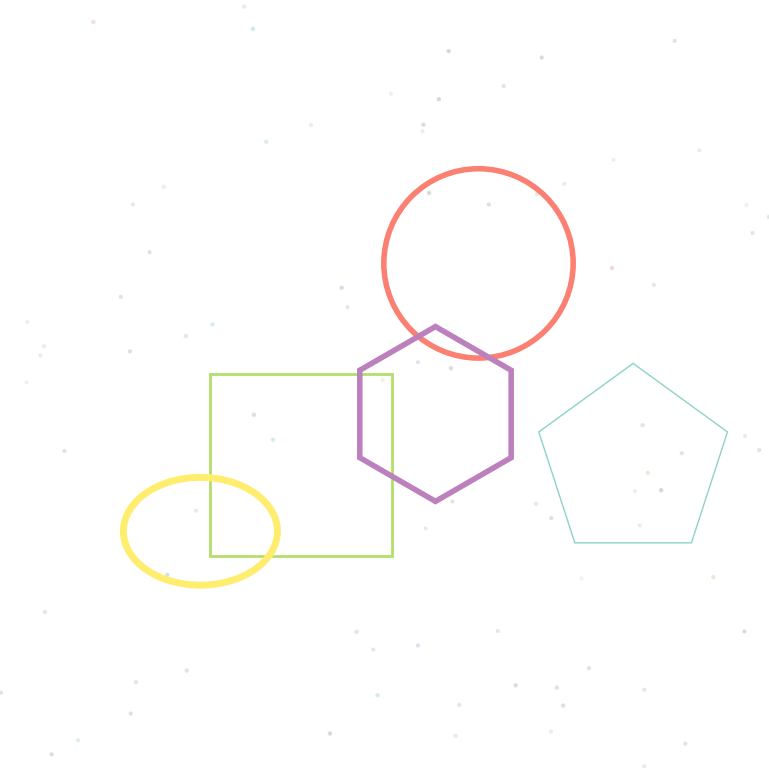[{"shape": "pentagon", "thickness": 0.5, "radius": 0.64, "center": [0.822, 0.399]}, {"shape": "circle", "thickness": 2, "radius": 0.61, "center": [0.621, 0.658]}, {"shape": "square", "thickness": 1, "radius": 0.59, "center": [0.391, 0.396]}, {"shape": "hexagon", "thickness": 2, "radius": 0.57, "center": [0.566, 0.462]}, {"shape": "oval", "thickness": 2.5, "radius": 0.5, "center": [0.26, 0.31]}]